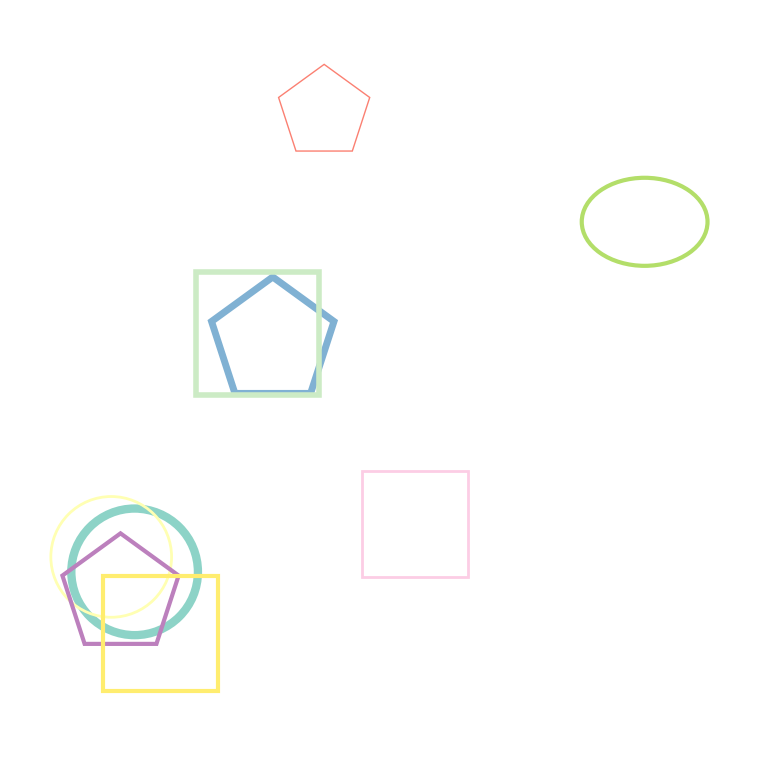[{"shape": "circle", "thickness": 3, "radius": 0.41, "center": [0.175, 0.257]}, {"shape": "circle", "thickness": 1, "radius": 0.39, "center": [0.144, 0.277]}, {"shape": "pentagon", "thickness": 0.5, "radius": 0.31, "center": [0.421, 0.854]}, {"shape": "pentagon", "thickness": 2.5, "radius": 0.42, "center": [0.354, 0.557]}, {"shape": "oval", "thickness": 1.5, "radius": 0.41, "center": [0.837, 0.712]}, {"shape": "square", "thickness": 1, "radius": 0.35, "center": [0.539, 0.32]}, {"shape": "pentagon", "thickness": 1.5, "radius": 0.4, "center": [0.157, 0.228]}, {"shape": "square", "thickness": 2, "radius": 0.4, "center": [0.335, 0.567]}, {"shape": "square", "thickness": 1.5, "radius": 0.37, "center": [0.208, 0.177]}]